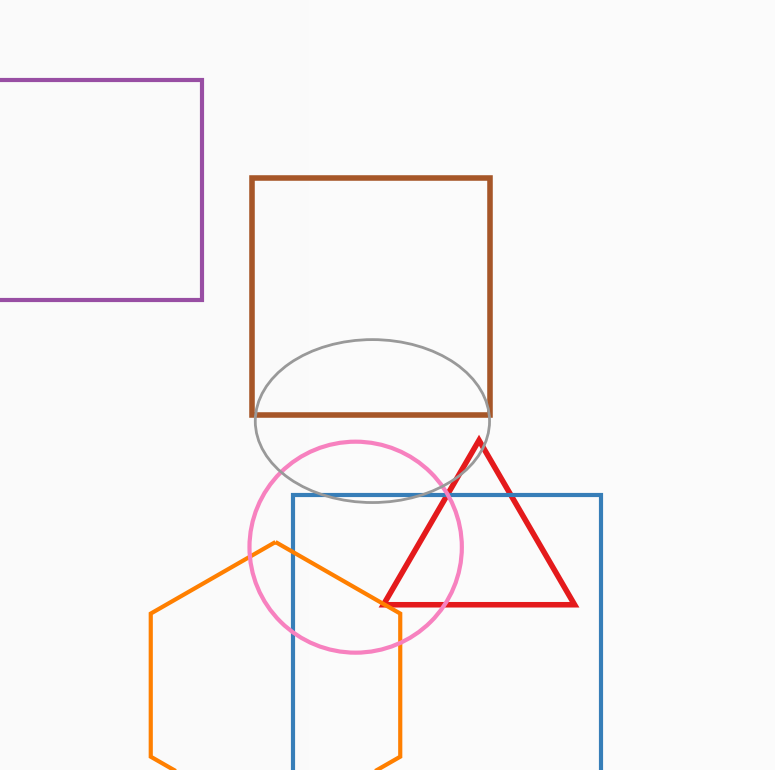[{"shape": "triangle", "thickness": 2, "radius": 0.71, "center": [0.618, 0.286]}, {"shape": "square", "thickness": 1.5, "radius": 0.99, "center": [0.577, 0.159]}, {"shape": "square", "thickness": 1.5, "radius": 0.72, "center": [0.118, 0.753]}, {"shape": "hexagon", "thickness": 1.5, "radius": 0.93, "center": [0.355, 0.11]}, {"shape": "square", "thickness": 2, "radius": 0.77, "center": [0.479, 0.615]}, {"shape": "circle", "thickness": 1.5, "radius": 0.69, "center": [0.459, 0.289]}, {"shape": "oval", "thickness": 1, "radius": 0.76, "center": [0.481, 0.453]}]